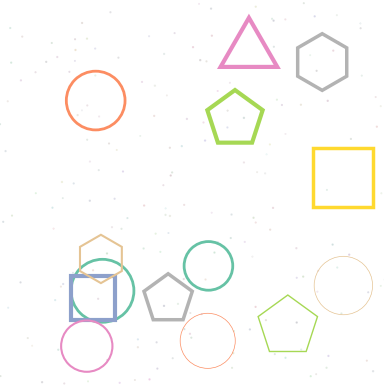[{"shape": "circle", "thickness": 2, "radius": 0.41, "center": [0.266, 0.245]}, {"shape": "circle", "thickness": 2, "radius": 0.32, "center": [0.541, 0.309]}, {"shape": "circle", "thickness": 2, "radius": 0.38, "center": [0.249, 0.739]}, {"shape": "circle", "thickness": 0.5, "radius": 0.36, "center": [0.54, 0.115]}, {"shape": "square", "thickness": 3, "radius": 0.29, "center": [0.241, 0.226]}, {"shape": "triangle", "thickness": 3, "radius": 0.43, "center": [0.647, 0.869]}, {"shape": "circle", "thickness": 1.5, "radius": 0.33, "center": [0.225, 0.101]}, {"shape": "pentagon", "thickness": 3, "radius": 0.38, "center": [0.61, 0.691]}, {"shape": "pentagon", "thickness": 1, "radius": 0.41, "center": [0.748, 0.153]}, {"shape": "square", "thickness": 2.5, "radius": 0.38, "center": [0.891, 0.538]}, {"shape": "circle", "thickness": 0.5, "radius": 0.38, "center": [0.892, 0.258]}, {"shape": "hexagon", "thickness": 1.5, "radius": 0.31, "center": [0.262, 0.327]}, {"shape": "hexagon", "thickness": 2.5, "radius": 0.37, "center": [0.837, 0.839]}, {"shape": "pentagon", "thickness": 2.5, "radius": 0.33, "center": [0.437, 0.223]}]